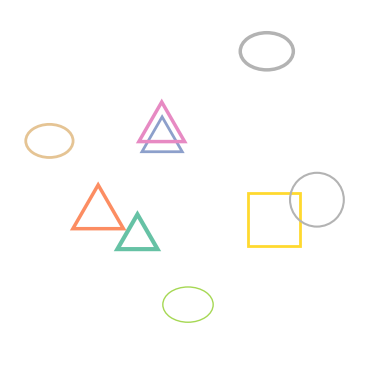[{"shape": "triangle", "thickness": 3, "radius": 0.3, "center": [0.357, 0.383]}, {"shape": "triangle", "thickness": 2.5, "radius": 0.38, "center": [0.255, 0.444]}, {"shape": "triangle", "thickness": 2, "radius": 0.3, "center": [0.421, 0.636]}, {"shape": "triangle", "thickness": 2.5, "radius": 0.34, "center": [0.42, 0.667]}, {"shape": "oval", "thickness": 1, "radius": 0.33, "center": [0.488, 0.209]}, {"shape": "square", "thickness": 2, "radius": 0.34, "center": [0.712, 0.43]}, {"shape": "oval", "thickness": 2, "radius": 0.31, "center": [0.128, 0.634]}, {"shape": "circle", "thickness": 1.5, "radius": 0.35, "center": [0.823, 0.481]}, {"shape": "oval", "thickness": 2.5, "radius": 0.34, "center": [0.693, 0.867]}]